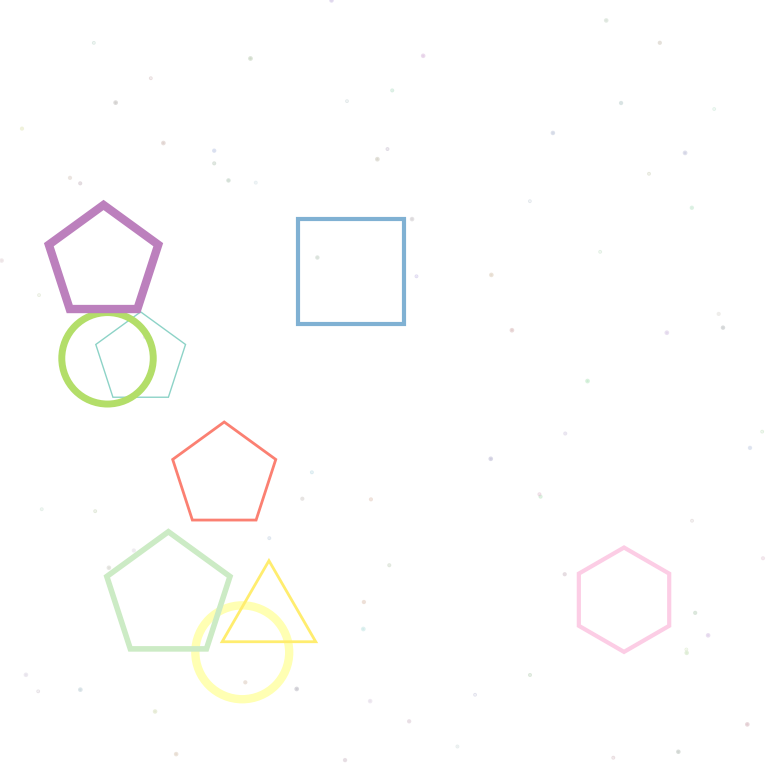[{"shape": "pentagon", "thickness": 0.5, "radius": 0.31, "center": [0.183, 0.534]}, {"shape": "circle", "thickness": 3, "radius": 0.3, "center": [0.315, 0.153]}, {"shape": "pentagon", "thickness": 1, "radius": 0.35, "center": [0.291, 0.382]}, {"shape": "square", "thickness": 1.5, "radius": 0.34, "center": [0.455, 0.648]}, {"shape": "circle", "thickness": 2.5, "radius": 0.3, "center": [0.14, 0.535]}, {"shape": "hexagon", "thickness": 1.5, "radius": 0.34, "center": [0.81, 0.221]}, {"shape": "pentagon", "thickness": 3, "radius": 0.37, "center": [0.134, 0.659]}, {"shape": "pentagon", "thickness": 2, "radius": 0.42, "center": [0.219, 0.225]}, {"shape": "triangle", "thickness": 1, "radius": 0.35, "center": [0.349, 0.202]}]